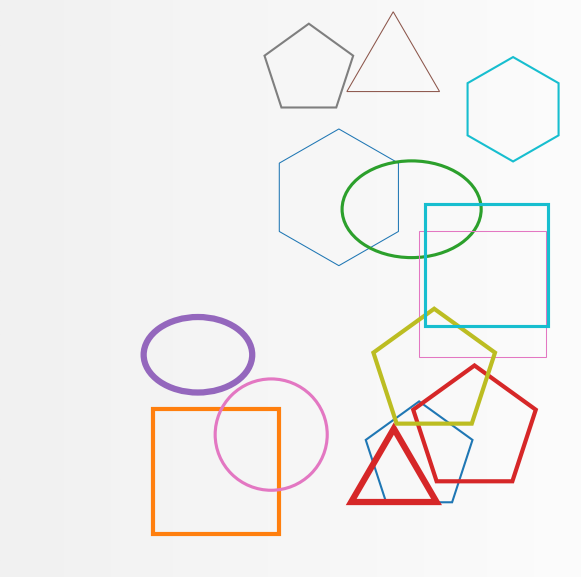[{"shape": "hexagon", "thickness": 0.5, "radius": 0.59, "center": [0.583, 0.657]}, {"shape": "pentagon", "thickness": 1, "radius": 0.48, "center": [0.721, 0.208]}, {"shape": "square", "thickness": 2, "radius": 0.54, "center": [0.372, 0.183]}, {"shape": "oval", "thickness": 1.5, "radius": 0.6, "center": [0.708, 0.637]}, {"shape": "triangle", "thickness": 3, "radius": 0.42, "center": [0.678, 0.172]}, {"shape": "pentagon", "thickness": 2, "radius": 0.55, "center": [0.816, 0.255]}, {"shape": "oval", "thickness": 3, "radius": 0.47, "center": [0.341, 0.385]}, {"shape": "triangle", "thickness": 0.5, "radius": 0.46, "center": [0.676, 0.887]}, {"shape": "square", "thickness": 0.5, "radius": 0.54, "center": [0.831, 0.49]}, {"shape": "circle", "thickness": 1.5, "radius": 0.48, "center": [0.467, 0.247]}, {"shape": "pentagon", "thickness": 1, "radius": 0.4, "center": [0.531, 0.878]}, {"shape": "pentagon", "thickness": 2, "radius": 0.55, "center": [0.747, 0.355]}, {"shape": "hexagon", "thickness": 1, "radius": 0.45, "center": [0.883, 0.81]}, {"shape": "square", "thickness": 1.5, "radius": 0.53, "center": [0.836, 0.541]}]